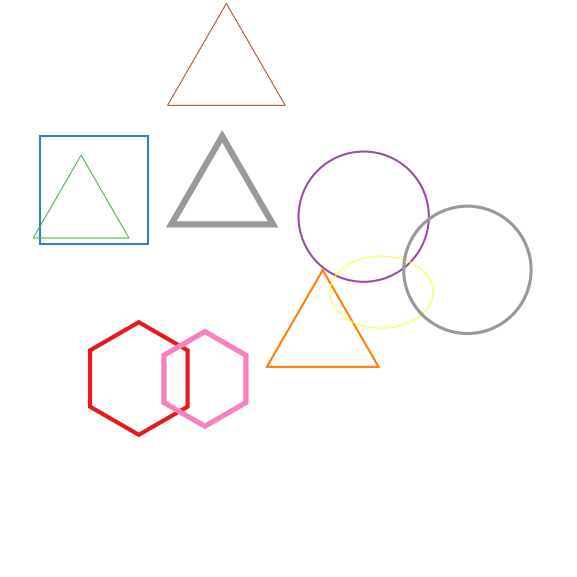[{"shape": "hexagon", "thickness": 2, "radius": 0.49, "center": [0.24, 0.344]}, {"shape": "square", "thickness": 1, "radius": 0.47, "center": [0.163, 0.67]}, {"shape": "triangle", "thickness": 0.5, "radius": 0.48, "center": [0.14, 0.635]}, {"shape": "circle", "thickness": 1, "radius": 0.56, "center": [0.63, 0.624]}, {"shape": "triangle", "thickness": 1, "radius": 0.56, "center": [0.559, 0.42]}, {"shape": "oval", "thickness": 0.5, "radius": 0.45, "center": [0.661, 0.493]}, {"shape": "triangle", "thickness": 0.5, "radius": 0.59, "center": [0.392, 0.876]}, {"shape": "hexagon", "thickness": 2.5, "radius": 0.41, "center": [0.355, 0.343]}, {"shape": "triangle", "thickness": 3, "radius": 0.51, "center": [0.385, 0.661]}, {"shape": "circle", "thickness": 1.5, "radius": 0.55, "center": [0.809, 0.532]}]